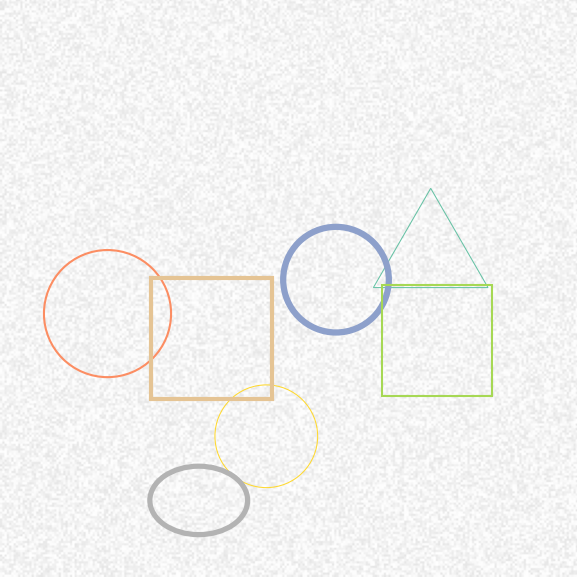[{"shape": "triangle", "thickness": 0.5, "radius": 0.57, "center": [0.746, 0.558]}, {"shape": "circle", "thickness": 1, "radius": 0.55, "center": [0.186, 0.456]}, {"shape": "circle", "thickness": 3, "radius": 0.46, "center": [0.582, 0.515]}, {"shape": "square", "thickness": 1, "radius": 0.48, "center": [0.757, 0.41]}, {"shape": "circle", "thickness": 0.5, "radius": 0.44, "center": [0.461, 0.244]}, {"shape": "square", "thickness": 2, "radius": 0.52, "center": [0.366, 0.413]}, {"shape": "oval", "thickness": 2.5, "radius": 0.42, "center": [0.344, 0.133]}]